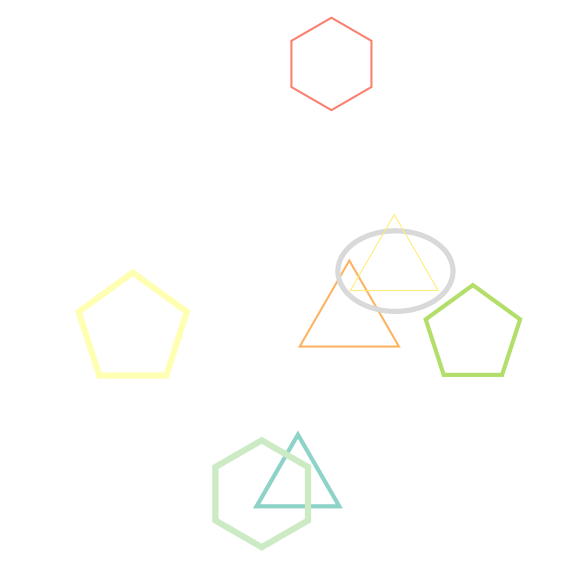[{"shape": "triangle", "thickness": 2, "radius": 0.41, "center": [0.516, 0.164]}, {"shape": "pentagon", "thickness": 3, "radius": 0.49, "center": [0.23, 0.429]}, {"shape": "hexagon", "thickness": 1, "radius": 0.4, "center": [0.574, 0.888]}, {"shape": "triangle", "thickness": 1, "radius": 0.5, "center": [0.605, 0.449]}, {"shape": "pentagon", "thickness": 2, "radius": 0.43, "center": [0.819, 0.42]}, {"shape": "oval", "thickness": 2.5, "radius": 0.5, "center": [0.685, 0.53]}, {"shape": "hexagon", "thickness": 3, "radius": 0.46, "center": [0.453, 0.144]}, {"shape": "triangle", "thickness": 0.5, "radius": 0.44, "center": [0.683, 0.54]}]